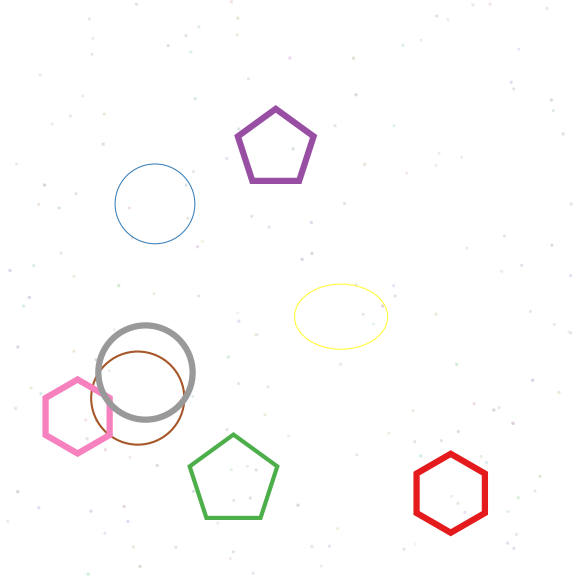[{"shape": "hexagon", "thickness": 3, "radius": 0.34, "center": [0.78, 0.145]}, {"shape": "circle", "thickness": 0.5, "radius": 0.35, "center": [0.268, 0.646]}, {"shape": "pentagon", "thickness": 2, "radius": 0.4, "center": [0.404, 0.167]}, {"shape": "pentagon", "thickness": 3, "radius": 0.34, "center": [0.477, 0.742]}, {"shape": "oval", "thickness": 0.5, "radius": 0.4, "center": [0.591, 0.451]}, {"shape": "circle", "thickness": 1, "radius": 0.4, "center": [0.239, 0.31]}, {"shape": "hexagon", "thickness": 3, "radius": 0.32, "center": [0.134, 0.278]}, {"shape": "circle", "thickness": 3, "radius": 0.41, "center": [0.252, 0.354]}]